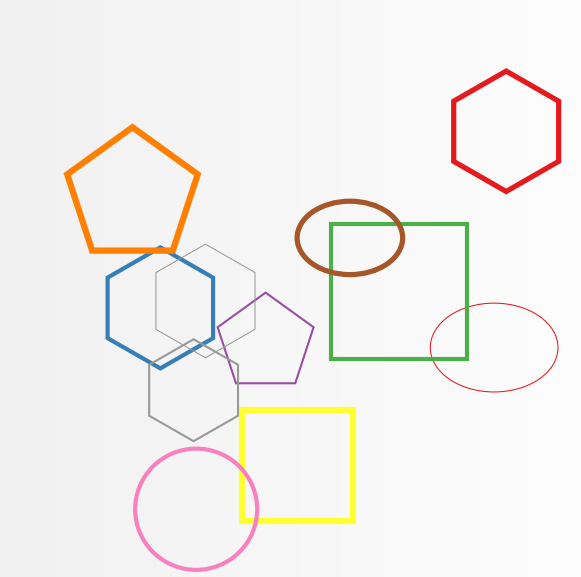[{"shape": "oval", "thickness": 0.5, "radius": 0.55, "center": [0.85, 0.397]}, {"shape": "hexagon", "thickness": 2.5, "radius": 0.52, "center": [0.871, 0.772]}, {"shape": "hexagon", "thickness": 2, "radius": 0.52, "center": [0.276, 0.466]}, {"shape": "square", "thickness": 2, "radius": 0.59, "center": [0.687, 0.495]}, {"shape": "pentagon", "thickness": 1, "radius": 0.43, "center": [0.457, 0.406]}, {"shape": "pentagon", "thickness": 3, "radius": 0.59, "center": [0.228, 0.661]}, {"shape": "square", "thickness": 3, "radius": 0.48, "center": [0.512, 0.194]}, {"shape": "oval", "thickness": 2.5, "radius": 0.45, "center": [0.602, 0.587]}, {"shape": "circle", "thickness": 2, "radius": 0.52, "center": [0.338, 0.117]}, {"shape": "hexagon", "thickness": 0.5, "radius": 0.49, "center": [0.354, 0.478]}, {"shape": "hexagon", "thickness": 1, "radius": 0.44, "center": [0.333, 0.323]}]